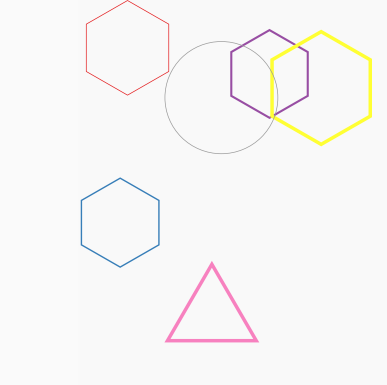[{"shape": "hexagon", "thickness": 0.5, "radius": 0.61, "center": [0.329, 0.876]}, {"shape": "hexagon", "thickness": 1, "radius": 0.58, "center": [0.31, 0.422]}, {"shape": "hexagon", "thickness": 1.5, "radius": 0.57, "center": [0.696, 0.808]}, {"shape": "hexagon", "thickness": 2.5, "radius": 0.73, "center": [0.829, 0.771]}, {"shape": "triangle", "thickness": 2.5, "radius": 0.66, "center": [0.547, 0.181]}, {"shape": "circle", "thickness": 0.5, "radius": 0.73, "center": [0.571, 0.746]}]